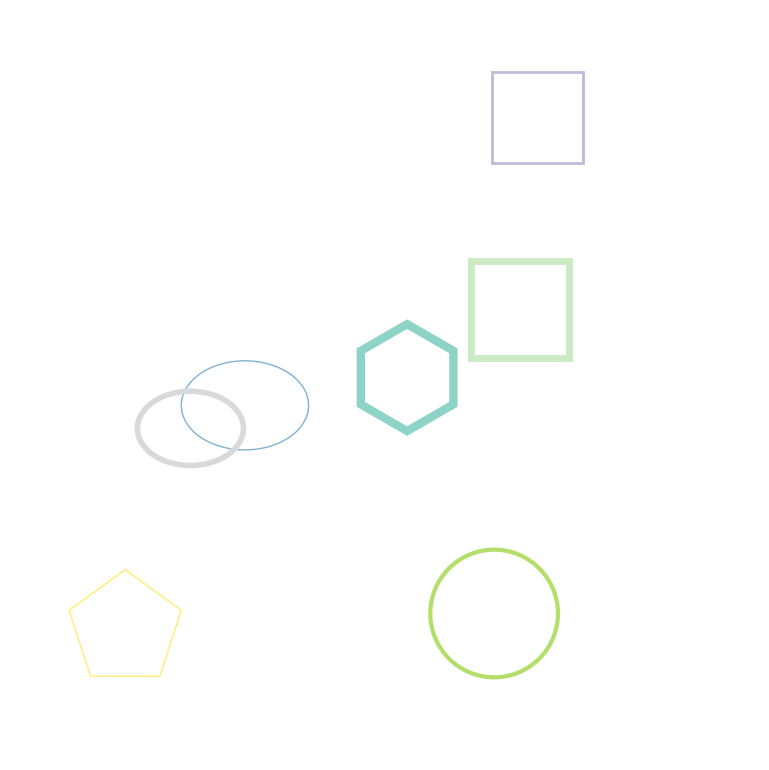[{"shape": "hexagon", "thickness": 3, "radius": 0.35, "center": [0.529, 0.51]}, {"shape": "square", "thickness": 1, "radius": 0.29, "center": [0.698, 0.847]}, {"shape": "oval", "thickness": 0.5, "radius": 0.41, "center": [0.318, 0.474]}, {"shape": "circle", "thickness": 1.5, "radius": 0.41, "center": [0.642, 0.203]}, {"shape": "oval", "thickness": 2, "radius": 0.34, "center": [0.247, 0.444]}, {"shape": "square", "thickness": 2.5, "radius": 0.32, "center": [0.675, 0.598]}, {"shape": "pentagon", "thickness": 0.5, "radius": 0.38, "center": [0.163, 0.184]}]